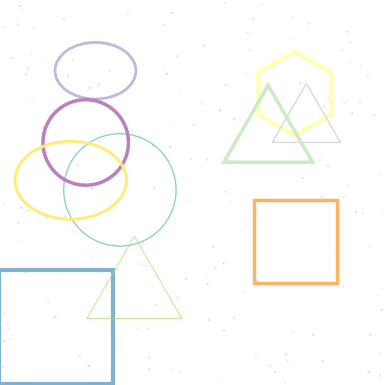[{"shape": "circle", "thickness": 1, "radius": 0.73, "center": [0.311, 0.507]}, {"shape": "hexagon", "thickness": 3, "radius": 0.54, "center": [0.765, 0.757]}, {"shape": "oval", "thickness": 2, "radius": 0.53, "center": [0.248, 0.816]}, {"shape": "square", "thickness": 3, "radius": 0.74, "center": [0.145, 0.15]}, {"shape": "square", "thickness": 2.5, "radius": 0.54, "center": [0.767, 0.372]}, {"shape": "triangle", "thickness": 0.5, "radius": 0.71, "center": [0.349, 0.244]}, {"shape": "triangle", "thickness": 1, "radius": 0.51, "center": [0.796, 0.681]}, {"shape": "circle", "thickness": 2.5, "radius": 0.56, "center": [0.223, 0.63]}, {"shape": "triangle", "thickness": 2.5, "radius": 0.67, "center": [0.697, 0.645]}, {"shape": "oval", "thickness": 2, "radius": 0.72, "center": [0.184, 0.532]}]